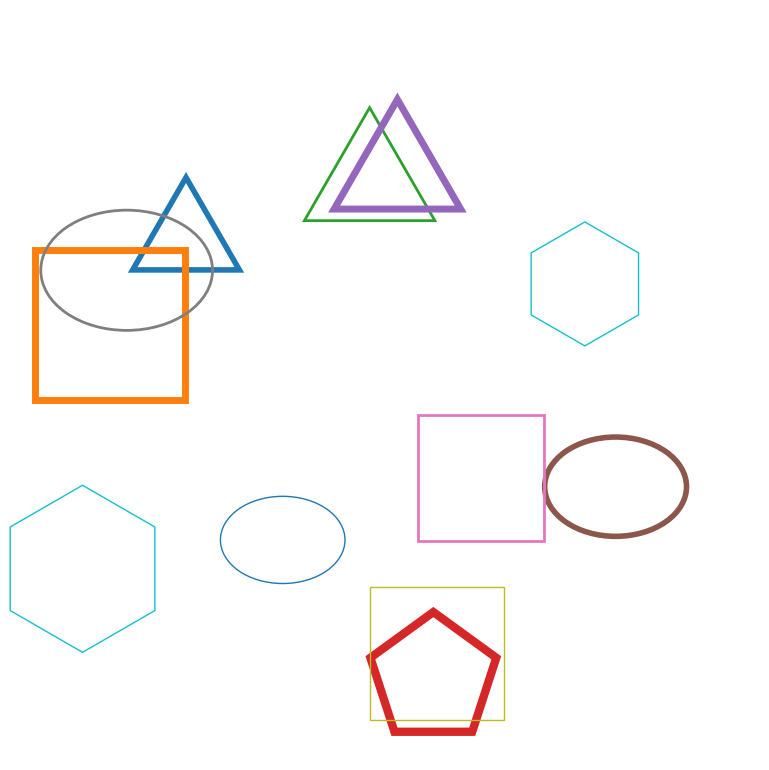[{"shape": "triangle", "thickness": 2, "radius": 0.4, "center": [0.242, 0.689]}, {"shape": "oval", "thickness": 0.5, "radius": 0.4, "center": [0.367, 0.299]}, {"shape": "square", "thickness": 2.5, "radius": 0.49, "center": [0.143, 0.578]}, {"shape": "triangle", "thickness": 1, "radius": 0.49, "center": [0.48, 0.762]}, {"shape": "pentagon", "thickness": 3, "radius": 0.43, "center": [0.563, 0.119]}, {"shape": "triangle", "thickness": 2.5, "radius": 0.47, "center": [0.516, 0.776]}, {"shape": "oval", "thickness": 2, "radius": 0.46, "center": [0.799, 0.368]}, {"shape": "square", "thickness": 1, "radius": 0.41, "center": [0.624, 0.38]}, {"shape": "oval", "thickness": 1, "radius": 0.56, "center": [0.164, 0.649]}, {"shape": "square", "thickness": 0.5, "radius": 0.43, "center": [0.568, 0.151]}, {"shape": "hexagon", "thickness": 0.5, "radius": 0.4, "center": [0.76, 0.631]}, {"shape": "hexagon", "thickness": 0.5, "radius": 0.54, "center": [0.107, 0.261]}]